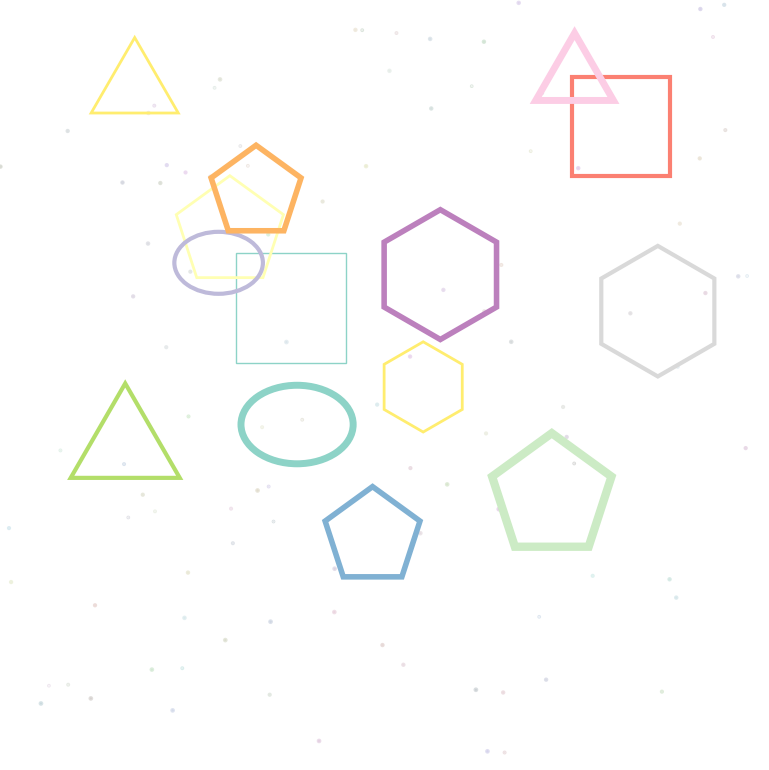[{"shape": "square", "thickness": 0.5, "radius": 0.36, "center": [0.378, 0.6]}, {"shape": "oval", "thickness": 2.5, "radius": 0.36, "center": [0.386, 0.449]}, {"shape": "pentagon", "thickness": 1, "radius": 0.37, "center": [0.299, 0.699]}, {"shape": "oval", "thickness": 1.5, "radius": 0.29, "center": [0.284, 0.659]}, {"shape": "square", "thickness": 1.5, "radius": 0.32, "center": [0.807, 0.835]}, {"shape": "pentagon", "thickness": 2, "radius": 0.32, "center": [0.484, 0.303]}, {"shape": "pentagon", "thickness": 2, "radius": 0.31, "center": [0.333, 0.75]}, {"shape": "triangle", "thickness": 1.5, "radius": 0.41, "center": [0.163, 0.42]}, {"shape": "triangle", "thickness": 2.5, "radius": 0.29, "center": [0.746, 0.899]}, {"shape": "hexagon", "thickness": 1.5, "radius": 0.42, "center": [0.854, 0.596]}, {"shape": "hexagon", "thickness": 2, "radius": 0.42, "center": [0.572, 0.643]}, {"shape": "pentagon", "thickness": 3, "radius": 0.41, "center": [0.717, 0.356]}, {"shape": "triangle", "thickness": 1, "radius": 0.33, "center": [0.175, 0.886]}, {"shape": "hexagon", "thickness": 1, "radius": 0.29, "center": [0.55, 0.498]}]